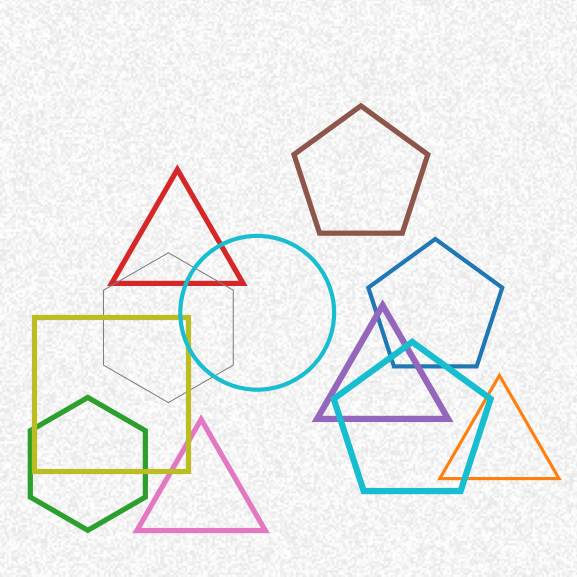[{"shape": "pentagon", "thickness": 2, "radius": 0.61, "center": [0.754, 0.463]}, {"shape": "triangle", "thickness": 1.5, "radius": 0.6, "center": [0.865, 0.23]}, {"shape": "hexagon", "thickness": 2.5, "radius": 0.58, "center": [0.152, 0.196]}, {"shape": "triangle", "thickness": 2.5, "radius": 0.66, "center": [0.307, 0.574]}, {"shape": "triangle", "thickness": 3, "radius": 0.66, "center": [0.663, 0.339]}, {"shape": "pentagon", "thickness": 2.5, "radius": 0.61, "center": [0.625, 0.694]}, {"shape": "triangle", "thickness": 2.5, "radius": 0.64, "center": [0.348, 0.145]}, {"shape": "hexagon", "thickness": 0.5, "radius": 0.65, "center": [0.292, 0.432]}, {"shape": "square", "thickness": 2.5, "radius": 0.67, "center": [0.193, 0.317]}, {"shape": "circle", "thickness": 2, "radius": 0.67, "center": [0.445, 0.458]}, {"shape": "pentagon", "thickness": 3, "radius": 0.71, "center": [0.714, 0.264]}]